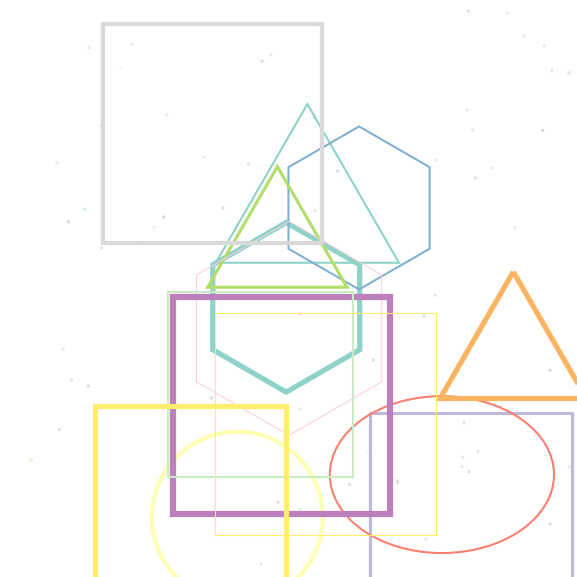[{"shape": "hexagon", "thickness": 2.5, "radius": 0.73, "center": [0.496, 0.467]}, {"shape": "triangle", "thickness": 1, "radius": 0.92, "center": [0.532, 0.636]}, {"shape": "circle", "thickness": 2, "radius": 0.74, "center": [0.411, 0.104]}, {"shape": "square", "thickness": 1.5, "radius": 0.88, "center": [0.815, 0.11]}, {"shape": "oval", "thickness": 1, "radius": 0.97, "center": [0.765, 0.177]}, {"shape": "hexagon", "thickness": 1, "radius": 0.71, "center": [0.622, 0.639]}, {"shape": "triangle", "thickness": 2.5, "radius": 0.73, "center": [0.889, 0.382]}, {"shape": "triangle", "thickness": 1.5, "radius": 0.7, "center": [0.48, 0.571]}, {"shape": "hexagon", "thickness": 0.5, "radius": 0.93, "center": [0.501, 0.431]}, {"shape": "square", "thickness": 2, "radius": 0.95, "center": [0.367, 0.767]}, {"shape": "square", "thickness": 3, "radius": 0.94, "center": [0.487, 0.296]}, {"shape": "square", "thickness": 1, "radius": 0.8, "center": [0.452, 0.333]}, {"shape": "square", "thickness": 2.5, "radius": 0.83, "center": [0.33, 0.131]}, {"shape": "square", "thickness": 0.5, "radius": 0.96, "center": [0.563, 0.265]}]